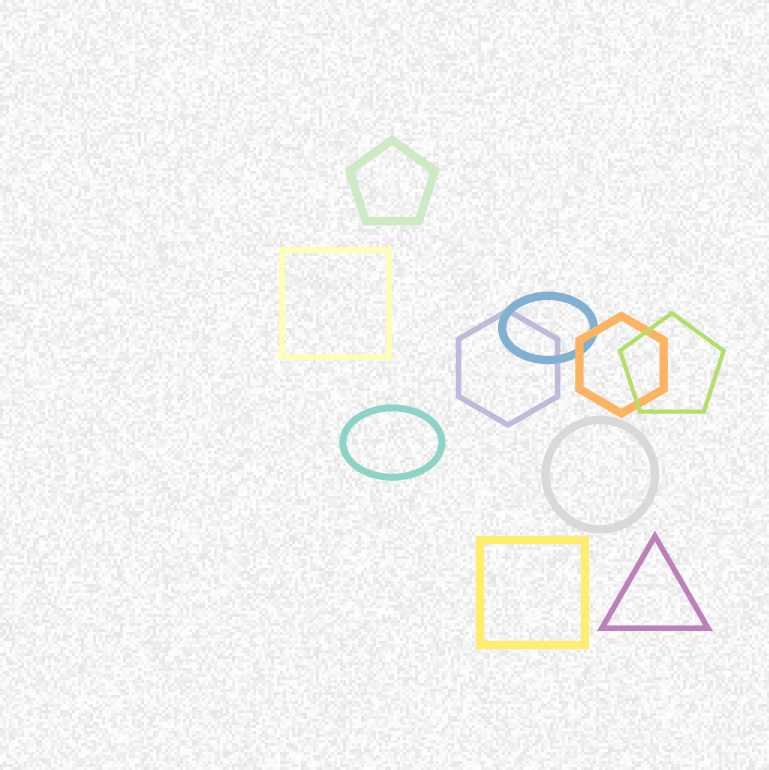[{"shape": "oval", "thickness": 2.5, "radius": 0.32, "center": [0.51, 0.425]}, {"shape": "square", "thickness": 2, "radius": 0.35, "center": [0.435, 0.606]}, {"shape": "hexagon", "thickness": 2, "radius": 0.37, "center": [0.66, 0.522]}, {"shape": "oval", "thickness": 3, "radius": 0.3, "center": [0.712, 0.574]}, {"shape": "hexagon", "thickness": 3, "radius": 0.32, "center": [0.807, 0.526]}, {"shape": "pentagon", "thickness": 1.5, "radius": 0.35, "center": [0.873, 0.523]}, {"shape": "circle", "thickness": 3, "radius": 0.36, "center": [0.78, 0.384]}, {"shape": "triangle", "thickness": 2, "radius": 0.4, "center": [0.851, 0.224]}, {"shape": "pentagon", "thickness": 3, "radius": 0.29, "center": [0.509, 0.76]}, {"shape": "square", "thickness": 3, "radius": 0.34, "center": [0.692, 0.231]}]